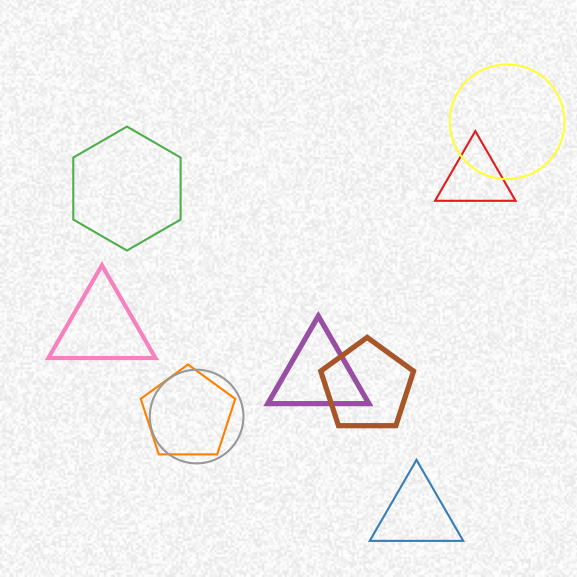[{"shape": "triangle", "thickness": 1, "radius": 0.4, "center": [0.823, 0.692]}, {"shape": "triangle", "thickness": 1, "radius": 0.47, "center": [0.721, 0.109]}, {"shape": "hexagon", "thickness": 1, "radius": 0.54, "center": [0.22, 0.673]}, {"shape": "triangle", "thickness": 2.5, "radius": 0.51, "center": [0.551, 0.351]}, {"shape": "pentagon", "thickness": 1, "radius": 0.43, "center": [0.326, 0.282]}, {"shape": "circle", "thickness": 1, "radius": 0.5, "center": [0.878, 0.788]}, {"shape": "pentagon", "thickness": 2.5, "radius": 0.42, "center": [0.636, 0.33]}, {"shape": "triangle", "thickness": 2, "radius": 0.54, "center": [0.176, 0.433]}, {"shape": "circle", "thickness": 1, "radius": 0.41, "center": [0.34, 0.278]}]